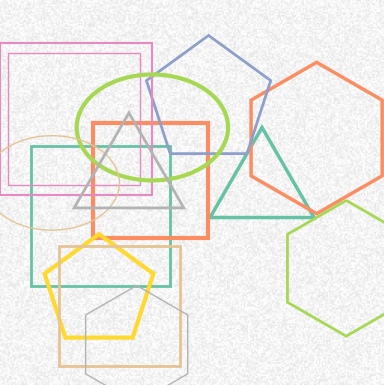[{"shape": "square", "thickness": 2, "radius": 0.91, "center": [0.261, 0.439]}, {"shape": "triangle", "thickness": 2.5, "radius": 0.78, "center": [0.681, 0.513]}, {"shape": "square", "thickness": 3, "radius": 0.75, "center": [0.392, 0.532]}, {"shape": "hexagon", "thickness": 2.5, "radius": 0.98, "center": [0.822, 0.642]}, {"shape": "pentagon", "thickness": 2, "radius": 0.85, "center": [0.542, 0.738]}, {"shape": "square", "thickness": 1, "radius": 0.86, "center": [0.192, 0.692]}, {"shape": "square", "thickness": 1.5, "radius": 0.99, "center": [0.198, 0.691]}, {"shape": "oval", "thickness": 3, "radius": 0.98, "center": [0.396, 0.669]}, {"shape": "hexagon", "thickness": 2, "radius": 0.88, "center": [0.899, 0.303]}, {"shape": "pentagon", "thickness": 3, "radius": 0.74, "center": [0.257, 0.243]}, {"shape": "square", "thickness": 2, "radius": 0.78, "center": [0.311, 0.205]}, {"shape": "oval", "thickness": 1, "radius": 0.88, "center": [0.135, 0.525]}, {"shape": "hexagon", "thickness": 1, "radius": 0.77, "center": [0.355, 0.105]}, {"shape": "triangle", "thickness": 2, "radius": 0.82, "center": [0.335, 0.542]}]